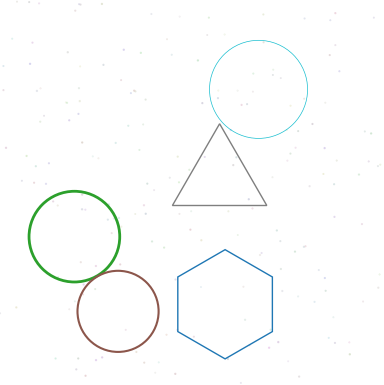[{"shape": "hexagon", "thickness": 1, "radius": 0.71, "center": [0.585, 0.21]}, {"shape": "circle", "thickness": 2, "radius": 0.59, "center": [0.193, 0.385]}, {"shape": "circle", "thickness": 1.5, "radius": 0.53, "center": [0.307, 0.191]}, {"shape": "triangle", "thickness": 1, "radius": 0.71, "center": [0.57, 0.537]}, {"shape": "circle", "thickness": 0.5, "radius": 0.64, "center": [0.672, 0.768]}]